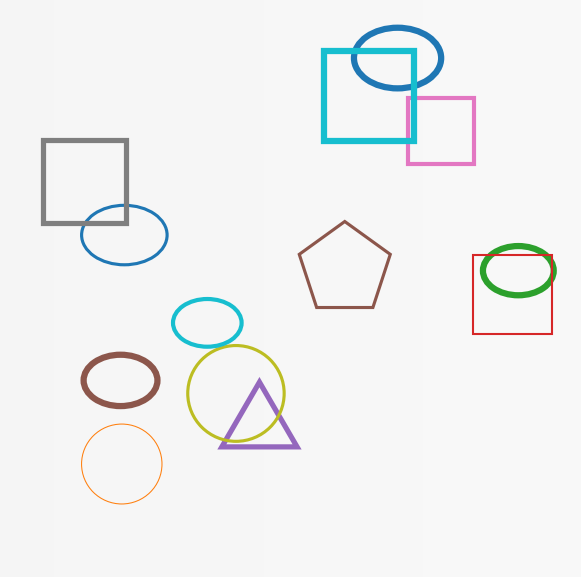[{"shape": "oval", "thickness": 1.5, "radius": 0.37, "center": [0.214, 0.592]}, {"shape": "oval", "thickness": 3, "radius": 0.38, "center": [0.684, 0.899]}, {"shape": "circle", "thickness": 0.5, "radius": 0.35, "center": [0.21, 0.196]}, {"shape": "oval", "thickness": 3, "radius": 0.3, "center": [0.892, 0.53]}, {"shape": "square", "thickness": 1, "radius": 0.34, "center": [0.881, 0.489]}, {"shape": "triangle", "thickness": 2.5, "radius": 0.37, "center": [0.446, 0.263]}, {"shape": "oval", "thickness": 3, "radius": 0.32, "center": [0.207, 0.34]}, {"shape": "pentagon", "thickness": 1.5, "radius": 0.41, "center": [0.593, 0.533]}, {"shape": "square", "thickness": 2, "radius": 0.29, "center": [0.759, 0.772]}, {"shape": "square", "thickness": 2.5, "radius": 0.36, "center": [0.146, 0.685]}, {"shape": "circle", "thickness": 1.5, "radius": 0.41, "center": [0.406, 0.318]}, {"shape": "oval", "thickness": 2, "radius": 0.3, "center": [0.357, 0.44]}, {"shape": "square", "thickness": 3, "radius": 0.39, "center": [0.635, 0.833]}]